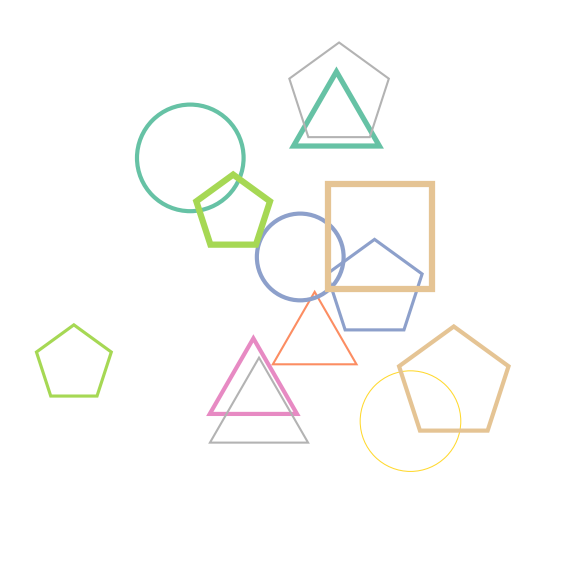[{"shape": "triangle", "thickness": 2.5, "radius": 0.43, "center": [0.583, 0.789]}, {"shape": "circle", "thickness": 2, "radius": 0.46, "center": [0.33, 0.726]}, {"shape": "triangle", "thickness": 1, "radius": 0.42, "center": [0.545, 0.41]}, {"shape": "pentagon", "thickness": 1.5, "radius": 0.43, "center": [0.649, 0.498]}, {"shape": "circle", "thickness": 2, "radius": 0.38, "center": [0.52, 0.554]}, {"shape": "triangle", "thickness": 2, "radius": 0.44, "center": [0.439, 0.326]}, {"shape": "pentagon", "thickness": 3, "radius": 0.34, "center": [0.404, 0.63]}, {"shape": "pentagon", "thickness": 1.5, "radius": 0.34, "center": [0.128, 0.368]}, {"shape": "circle", "thickness": 0.5, "radius": 0.44, "center": [0.711, 0.27]}, {"shape": "pentagon", "thickness": 2, "radius": 0.5, "center": [0.786, 0.334]}, {"shape": "square", "thickness": 3, "radius": 0.45, "center": [0.658, 0.589]}, {"shape": "triangle", "thickness": 1, "radius": 0.49, "center": [0.449, 0.282]}, {"shape": "pentagon", "thickness": 1, "radius": 0.45, "center": [0.587, 0.835]}]